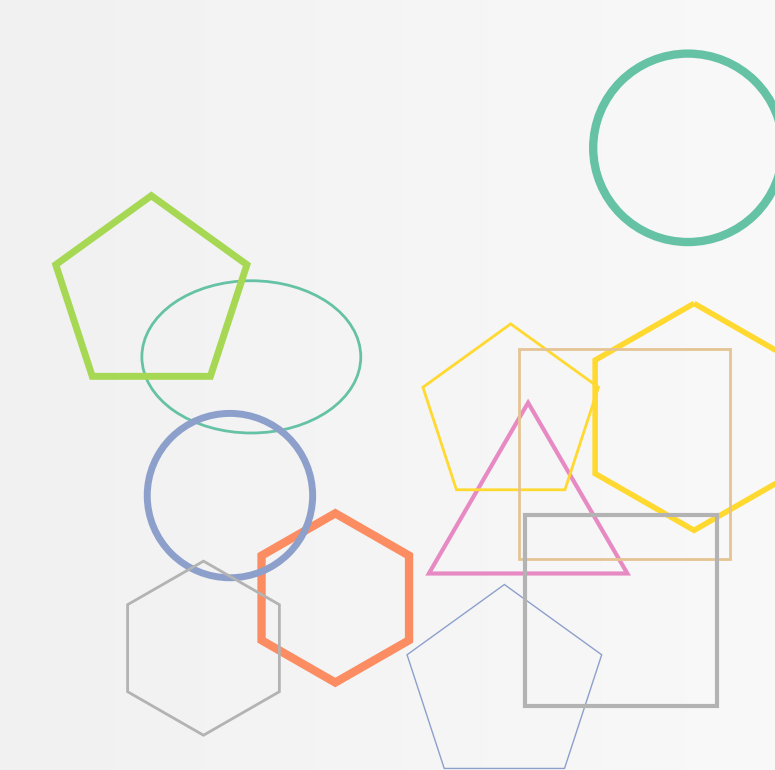[{"shape": "circle", "thickness": 3, "radius": 0.61, "center": [0.888, 0.808]}, {"shape": "oval", "thickness": 1, "radius": 0.71, "center": [0.324, 0.537]}, {"shape": "hexagon", "thickness": 3, "radius": 0.55, "center": [0.433, 0.223]}, {"shape": "circle", "thickness": 2.5, "radius": 0.53, "center": [0.297, 0.356]}, {"shape": "pentagon", "thickness": 0.5, "radius": 0.66, "center": [0.651, 0.109]}, {"shape": "triangle", "thickness": 1.5, "radius": 0.74, "center": [0.681, 0.329]}, {"shape": "pentagon", "thickness": 2.5, "radius": 0.65, "center": [0.195, 0.616]}, {"shape": "hexagon", "thickness": 2, "radius": 0.74, "center": [0.896, 0.459]}, {"shape": "pentagon", "thickness": 1, "radius": 0.6, "center": [0.659, 0.46]}, {"shape": "square", "thickness": 1, "radius": 0.68, "center": [0.806, 0.41]}, {"shape": "hexagon", "thickness": 1, "radius": 0.57, "center": [0.263, 0.158]}, {"shape": "square", "thickness": 1.5, "radius": 0.62, "center": [0.801, 0.207]}]